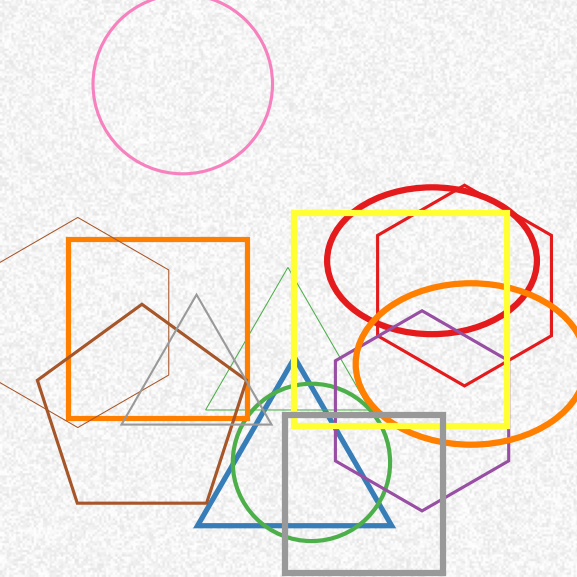[{"shape": "hexagon", "thickness": 1.5, "radius": 0.87, "center": [0.804, 0.505]}, {"shape": "oval", "thickness": 3, "radius": 0.91, "center": [0.748, 0.548]}, {"shape": "triangle", "thickness": 2.5, "radius": 0.97, "center": [0.51, 0.186]}, {"shape": "circle", "thickness": 2, "radius": 0.68, "center": [0.539, 0.198]}, {"shape": "triangle", "thickness": 0.5, "radius": 0.82, "center": [0.499, 0.372]}, {"shape": "hexagon", "thickness": 1.5, "radius": 0.87, "center": [0.731, 0.288]}, {"shape": "square", "thickness": 2.5, "radius": 0.78, "center": [0.273, 0.43]}, {"shape": "oval", "thickness": 3, "radius": 1.0, "center": [0.816, 0.369]}, {"shape": "square", "thickness": 3, "radius": 0.92, "center": [0.693, 0.446]}, {"shape": "pentagon", "thickness": 1.5, "radius": 0.95, "center": [0.246, 0.282]}, {"shape": "hexagon", "thickness": 0.5, "radius": 0.91, "center": [0.135, 0.441]}, {"shape": "circle", "thickness": 1.5, "radius": 0.78, "center": [0.316, 0.854]}, {"shape": "square", "thickness": 3, "radius": 0.69, "center": [0.63, 0.143]}, {"shape": "triangle", "thickness": 1, "radius": 0.75, "center": [0.34, 0.339]}]